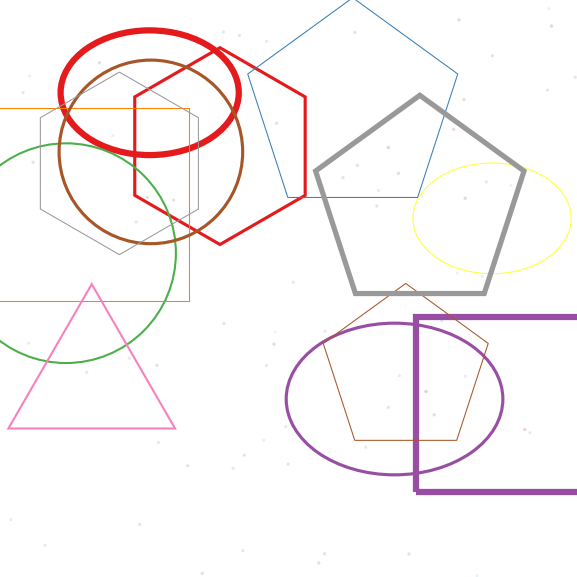[{"shape": "hexagon", "thickness": 1.5, "radius": 0.85, "center": [0.381, 0.746]}, {"shape": "oval", "thickness": 3, "radius": 0.77, "center": [0.259, 0.839]}, {"shape": "pentagon", "thickness": 0.5, "radius": 0.96, "center": [0.611, 0.812]}, {"shape": "circle", "thickness": 1, "radius": 0.95, "center": [0.114, 0.561]}, {"shape": "square", "thickness": 3, "radius": 0.76, "center": [0.872, 0.299]}, {"shape": "oval", "thickness": 1.5, "radius": 0.94, "center": [0.683, 0.308]}, {"shape": "square", "thickness": 0.5, "radius": 0.83, "center": [0.16, 0.645]}, {"shape": "oval", "thickness": 0.5, "radius": 0.68, "center": [0.852, 0.621]}, {"shape": "circle", "thickness": 1.5, "radius": 0.79, "center": [0.261, 0.736]}, {"shape": "pentagon", "thickness": 0.5, "radius": 0.75, "center": [0.703, 0.358]}, {"shape": "triangle", "thickness": 1, "radius": 0.83, "center": [0.159, 0.34]}, {"shape": "pentagon", "thickness": 2.5, "radius": 0.95, "center": [0.727, 0.644]}, {"shape": "hexagon", "thickness": 0.5, "radius": 0.79, "center": [0.207, 0.716]}]